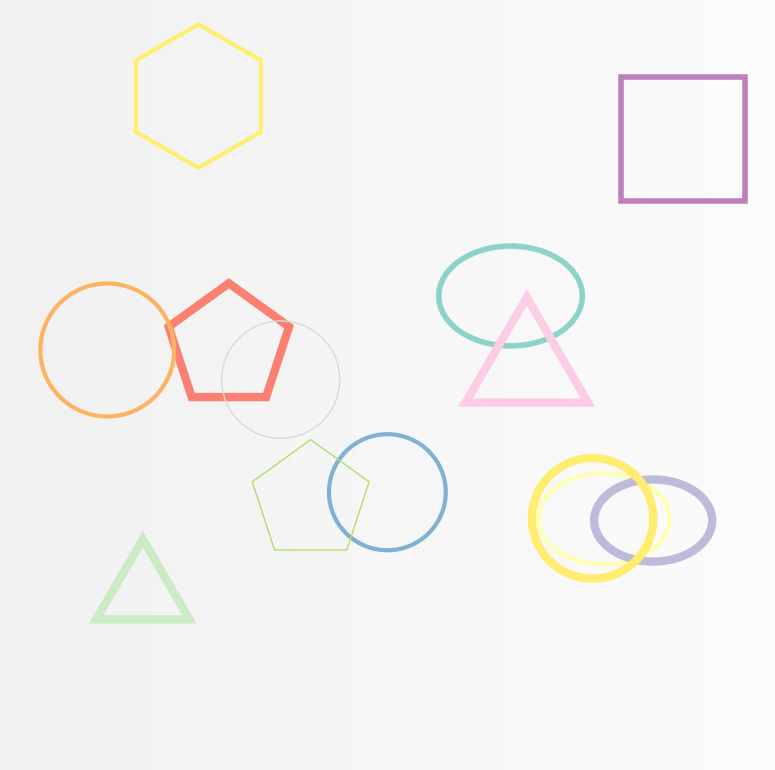[{"shape": "oval", "thickness": 2, "radius": 0.46, "center": [0.659, 0.616]}, {"shape": "oval", "thickness": 1.5, "radius": 0.42, "center": [0.779, 0.326]}, {"shape": "oval", "thickness": 3, "radius": 0.38, "center": [0.843, 0.324]}, {"shape": "pentagon", "thickness": 3, "radius": 0.41, "center": [0.295, 0.55]}, {"shape": "circle", "thickness": 1.5, "radius": 0.38, "center": [0.5, 0.361]}, {"shape": "circle", "thickness": 1.5, "radius": 0.43, "center": [0.138, 0.546]}, {"shape": "pentagon", "thickness": 0.5, "radius": 0.4, "center": [0.401, 0.35]}, {"shape": "triangle", "thickness": 3, "radius": 0.46, "center": [0.68, 0.523]}, {"shape": "circle", "thickness": 0.5, "radius": 0.38, "center": [0.362, 0.507]}, {"shape": "square", "thickness": 2, "radius": 0.4, "center": [0.881, 0.819]}, {"shape": "triangle", "thickness": 3, "radius": 0.35, "center": [0.184, 0.23]}, {"shape": "hexagon", "thickness": 1.5, "radius": 0.47, "center": [0.256, 0.875]}, {"shape": "circle", "thickness": 3, "radius": 0.39, "center": [0.765, 0.327]}]